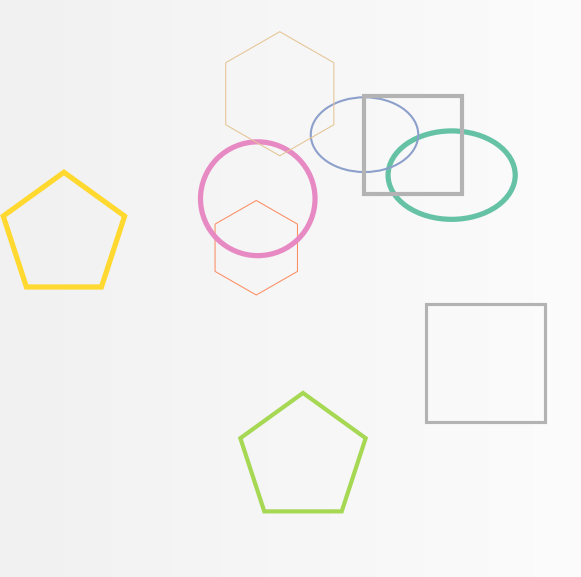[{"shape": "oval", "thickness": 2.5, "radius": 0.55, "center": [0.777, 0.696]}, {"shape": "hexagon", "thickness": 0.5, "radius": 0.41, "center": [0.441, 0.57]}, {"shape": "oval", "thickness": 1, "radius": 0.46, "center": [0.627, 0.766]}, {"shape": "circle", "thickness": 2.5, "radius": 0.49, "center": [0.443, 0.655]}, {"shape": "pentagon", "thickness": 2, "radius": 0.57, "center": [0.521, 0.205]}, {"shape": "pentagon", "thickness": 2.5, "radius": 0.55, "center": [0.11, 0.591]}, {"shape": "hexagon", "thickness": 0.5, "radius": 0.54, "center": [0.481, 0.837]}, {"shape": "square", "thickness": 1.5, "radius": 0.52, "center": [0.835, 0.371]}, {"shape": "square", "thickness": 2, "radius": 0.43, "center": [0.711, 0.748]}]